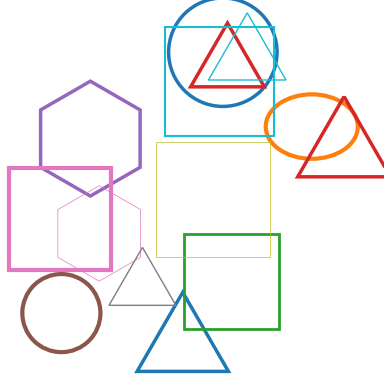[{"shape": "circle", "thickness": 2.5, "radius": 0.7, "center": [0.579, 0.864]}, {"shape": "triangle", "thickness": 2.5, "radius": 0.68, "center": [0.475, 0.104]}, {"shape": "oval", "thickness": 3, "radius": 0.6, "center": [0.81, 0.671]}, {"shape": "square", "thickness": 2, "radius": 0.61, "center": [0.601, 0.269]}, {"shape": "triangle", "thickness": 2.5, "radius": 0.55, "center": [0.591, 0.83]}, {"shape": "triangle", "thickness": 2.5, "radius": 0.7, "center": [0.894, 0.61]}, {"shape": "hexagon", "thickness": 2.5, "radius": 0.75, "center": [0.235, 0.64]}, {"shape": "circle", "thickness": 3, "radius": 0.51, "center": [0.159, 0.187]}, {"shape": "hexagon", "thickness": 0.5, "radius": 0.62, "center": [0.258, 0.394]}, {"shape": "square", "thickness": 3, "radius": 0.67, "center": [0.155, 0.431]}, {"shape": "triangle", "thickness": 1, "radius": 0.5, "center": [0.37, 0.257]}, {"shape": "square", "thickness": 0.5, "radius": 0.74, "center": [0.553, 0.481]}, {"shape": "square", "thickness": 1.5, "radius": 0.71, "center": [0.57, 0.788]}, {"shape": "triangle", "thickness": 1, "radius": 0.58, "center": [0.642, 0.85]}]